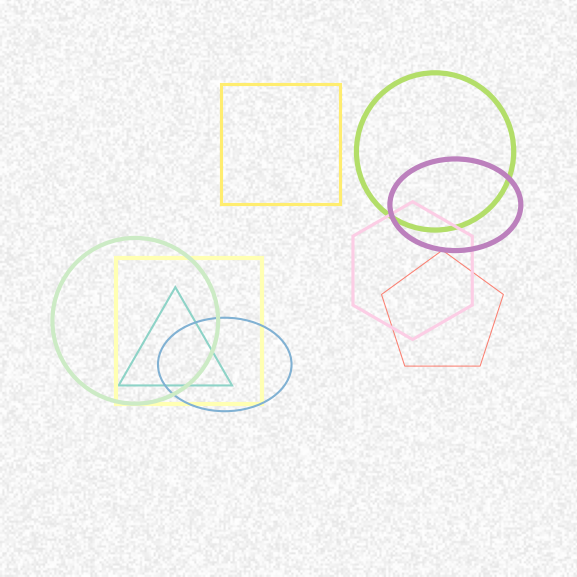[{"shape": "triangle", "thickness": 1, "radius": 0.57, "center": [0.304, 0.388]}, {"shape": "square", "thickness": 2, "radius": 0.63, "center": [0.327, 0.426]}, {"shape": "pentagon", "thickness": 0.5, "radius": 0.55, "center": [0.766, 0.455]}, {"shape": "oval", "thickness": 1, "radius": 0.58, "center": [0.389, 0.368]}, {"shape": "circle", "thickness": 2.5, "radius": 0.68, "center": [0.753, 0.737]}, {"shape": "hexagon", "thickness": 1.5, "radius": 0.6, "center": [0.714, 0.531]}, {"shape": "oval", "thickness": 2.5, "radius": 0.57, "center": [0.789, 0.645]}, {"shape": "circle", "thickness": 2, "radius": 0.72, "center": [0.234, 0.444]}, {"shape": "square", "thickness": 1.5, "radius": 0.52, "center": [0.485, 0.75]}]